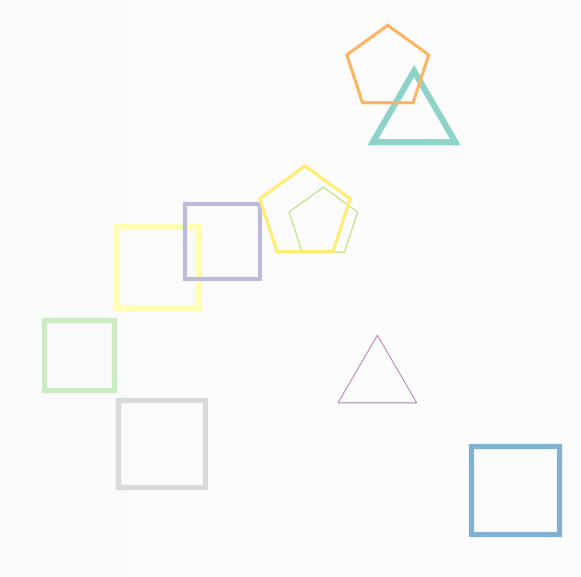[{"shape": "triangle", "thickness": 3, "radius": 0.41, "center": [0.712, 0.794]}, {"shape": "square", "thickness": 3, "radius": 0.35, "center": [0.272, 0.536]}, {"shape": "square", "thickness": 2, "radius": 0.32, "center": [0.382, 0.581]}, {"shape": "square", "thickness": 2.5, "radius": 0.38, "center": [0.886, 0.151]}, {"shape": "pentagon", "thickness": 1.5, "radius": 0.37, "center": [0.667, 0.881]}, {"shape": "pentagon", "thickness": 0.5, "radius": 0.31, "center": [0.556, 0.613]}, {"shape": "square", "thickness": 2.5, "radius": 0.38, "center": [0.278, 0.232]}, {"shape": "triangle", "thickness": 0.5, "radius": 0.39, "center": [0.649, 0.341]}, {"shape": "square", "thickness": 2.5, "radius": 0.3, "center": [0.136, 0.385]}, {"shape": "pentagon", "thickness": 1.5, "radius": 0.41, "center": [0.525, 0.63]}]